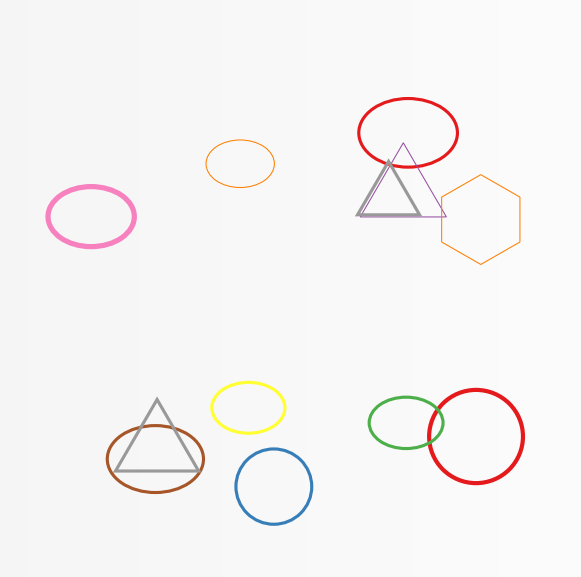[{"shape": "oval", "thickness": 1.5, "radius": 0.42, "center": [0.702, 0.769]}, {"shape": "circle", "thickness": 2, "radius": 0.4, "center": [0.819, 0.243]}, {"shape": "circle", "thickness": 1.5, "radius": 0.33, "center": [0.471, 0.157]}, {"shape": "oval", "thickness": 1.5, "radius": 0.32, "center": [0.699, 0.267]}, {"shape": "triangle", "thickness": 0.5, "radius": 0.43, "center": [0.694, 0.666]}, {"shape": "oval", "thickness": 0.5, "radius": 0.29, "center": [0.413, 0.716]}, {"shape": "hexagon", "thickness": 0.5, "radius": 0.39, "center": [0.827, 0.619]}, {"shape": "oval", "thickness": 1.5, "radius": 0.31, "center": [0.427, 0.293]}, {"shape": "oval", "thickness": 1.5, "radius": 0.41, "center": [0.267, 0.204]}, {"shape": "oval", "thickness": 2.5, "radius": 0.37, "center": [0.157, 0.624]}, {"shape": "triangle", "thickness": 1.5, "radius": 0.41, "center": [0.27, 0.225]}, {"shape": "triangle", "thickness": 1.5, "radius": 0.31, "center": [0.668, 0.658]}]